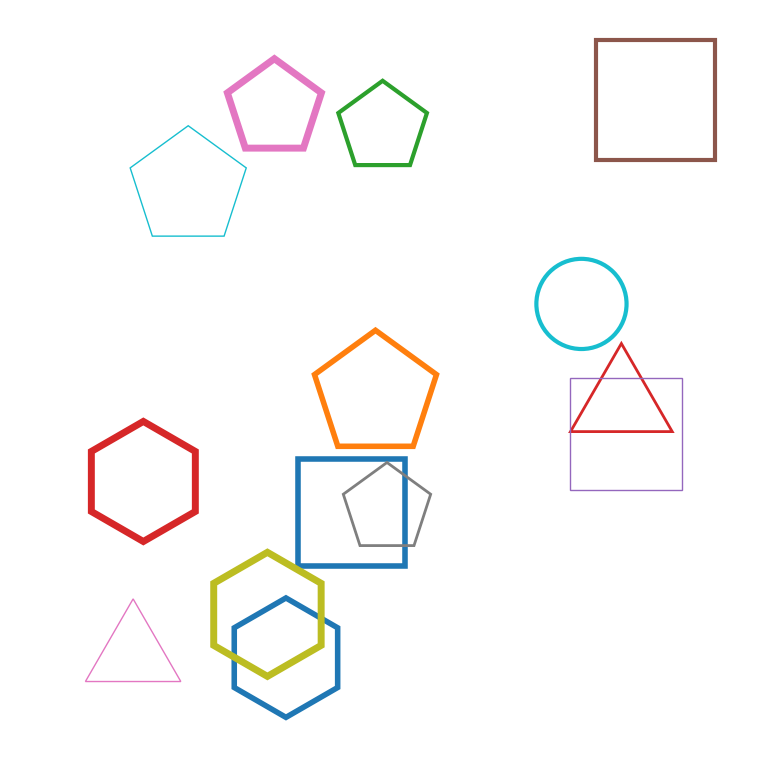[{"shape": "square", "thickness": 2, "radius": 0.35, "center": [0.456, 0.334]}, {"shape": "hexagon", "thickness": 2, "radius": 0.39, "center": [0.371, 0.146]}, {"shape": "pentagon", "thickness": 2, "radius": 0.42, "center": [0.488, 0.488]}, {"shape": "pentagon", "thickness": 1.5, "radius": 0.3, "center": [0.497, 0.835]}, {"shape": "hexagon", "thickness": 2.5, "radius": 0.39, "center": [0.186, 0.375]}, {"shape": "triangle", "thickness": 1, "radius": 0.38, "center": [0.807, 0.478]}, {"shape": "square", "thickness": 0.5, "radius": 0.36, "center": [0.813, 0.436]}, {"shape": "square", "thickness": 1.5, "radius": 0.39, "center": [0.851, 0.87]}, {"shape": "triangle", "thickness": 0.5, "radius": 0.36, "center": [0.173, 0.151]}, {"shape": "pentagon", "thickness": 2.5, "radius": 0.32, "center": [0.356, 0.86]}, {"shape": "pentagon", "thickness": 1, "radius": 0.3, "center": [0.503, 0.34]}, {"shape": "hexagon", "thickness": 2.5, "radius": 0.4, "center": [0.347, 0.202]}, {"shape": "circle", "thickness": 1.5, "radius": 0.29, "center": [0.755, 0.605]}, {"shape": "pentagon", "thickness": 0.5, "radius": 0.4, "center": [0.244, 0.757]}]